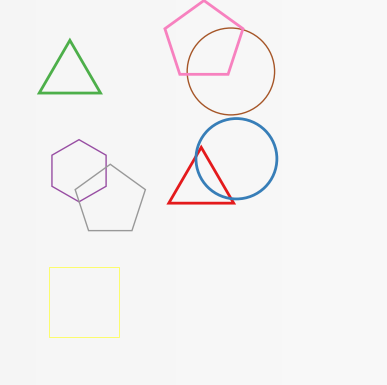[{"shape": "triangle", "thickness": 2, "radius": 0.48, "center": [0.519, 0.521]}, {"shape": "circle", "thickness": 2, "radius": 0.52, "center": [0.61, 0.588]}, {"shape": "triangle", "thickness": 2, "radius": 0.46, "center": [0.18, 0.804]}, {"shape": "hexagon", "thickness": 1, "radius": 0.4, "center": [0.204, 0.557]}, {"shape": "square", "thickness": 0.5, "radius": 0.45, "center": [0.217, 0.215]}, {"shape": "circle", "thickness": 1, "radius": 0.56, "center": [0.596, 0.814]}, {"shape": "pentagon", "thickness": 2, "radius": 0.53, "center": [0.526, 0.893]}, {"shape": "pentagon", "thickness": 1, "radius": 0.48, "center": [0.285, 0.478]}]